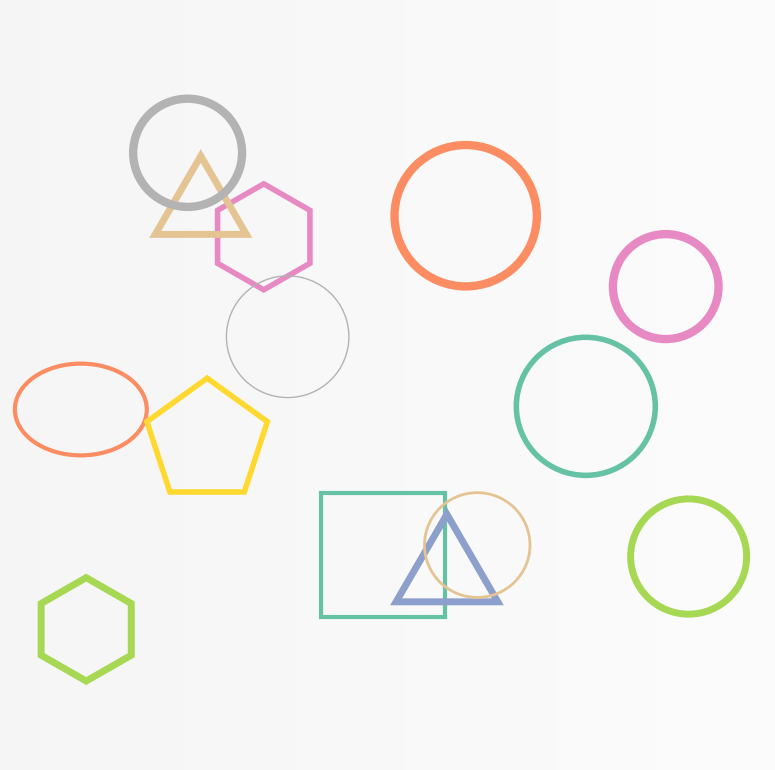[{"shape": "square", "thickness": 1.5, "radius": 0.4, "center": [0.494, 0.279]}, {"shape": "circle", "thickness": 2, "radius": 0.45, "center": [0.756, 0.472]}, {"shape": "circle", "thickness": 3, "radius": 0.46, "center": [0.601, 0.72]}, {"shape": "oval", "thickness": 1.5, "radius": 0.43, "center": [0.104, 0.468]}, {"shape": "triangle", "thickness": 2.5, "radius": 0.38, "center": [0.577, 0.256]}, {"shape": "hexagon", "thickness": 2, "radius": 0.34, "center": [0.34, 0.692]}, {"shape": "circle", "thickness": 3, "radius": 0.34, "center": [0.859, 0.628]}, {"shape": "hexagon", "thickness": 2.5, "radius": 0.34, "center": [0.111, 0.183]}, {"shape": "circle", "thickness": 2.5, "radius": 0.37, "center": [0.889, 0.277]}, {"shape": "pentagon", "thickness": 2, "radius": 0.41, "center": [0.267, 0.427]}, {"shape": "circle", "thickness": 1, "radius": 0.34, "center": [0.616, 0.292]}, {"shape": "triangle", "thickness": 2.5, "radius": 0.34, "center": [0.259, 0.73]}, {"shape": "circle", "thickness": 0.5, "radius": 0.4, "center": [0.371, 0.563]}, {"shape": "circle", "thickness": 3, "radius": 0.35, "center": [0.242, 0.802]}]